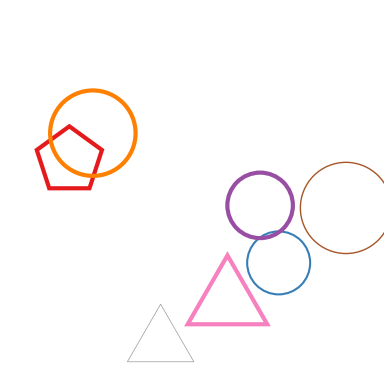[{"shape": "pentagon", "thickness": 3, "radius": 0.44, "center": [0.18, 0.583]}, {"shape": "circle", "thickness": 1.5, "radius": 0.41, "center": [0.724, 0.317]}, {"shape": "circle", "thickness": 3, "radius": 0.43, "center": [0.676, 0.467]}, {"shape": "circle", "thickness": 3, "radius": 0.55, "center": [0.241, 0.654]}, {"shape": "circle", "thickness": 1, "radius": 0.59, "center": [0.899, 0.46]}, {"shape": "triangle", "thickness": 3, "radius": 0.6, "center": [0.591, 0.217]}, {"shape": "triangle", "thickness": 0.5, "radius": 0.5, "center": [0.417, 0.11]}]